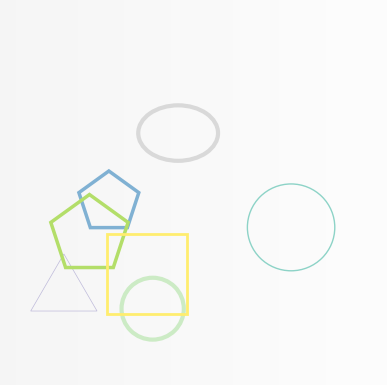[{"shape": "circle", "thickness": 1, "radius": 0.56, "center": [0.751, 0.409]}, {"shape": "triangle", "thickness": 0.5, "radius": 0.49, "center": [0.165, 0.242]}, {"shape": "pentagon", "thickness": 2.5, "radius": 0.41, "center": [0.281, 0.475]}, {"shape": "pentagon", "thickness": 2.5, "radius": 0.52, "center": [0.231, 0.39]}, {"shape": "oval", "thickness": 3, "radius": 0.51, "center": [0.46, 0.654]}, {"shape": "circle", "thickness": 3, "radius": 0.4, "center": [0.394, 0.198]}, {"shape": "square", "thickness": 2, "radius": 0.52, "center": [0.379, 0.288]}]